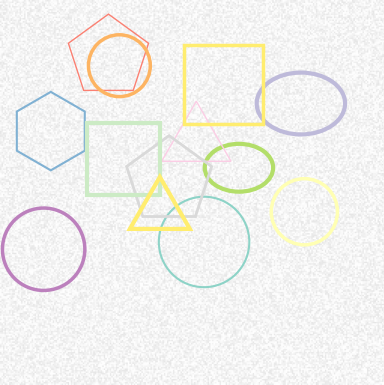[{"shape": "circle", "thickness": 1.5, "radius": 0.59, "center": [0.53, 0.372]}, {"shape": "circle", "thickness": 2.5, "radius": 0.43, "center": [0.791, 0.45]}, {"shape": "oval", "thickness": 3, "radius": 0.57, "center": [0.782, 0.731]}, {"shape": "pentagon", "thickness": 1, "radius": 0.55, "center": [0.282, 0.854]}, {"shape": "hexagon", "thickness": 1.5, "radius": 0.51, "center": [0.132, 0.659]}, {"shape": "circle", "thickness": 2.5, "radius": 0.4, "center": [0.31, 0.829]}, {"shape": "oval", "thickness": 3, "radius": 0.44, "center": [0.621, 0.564]}, {"shape": "triangle", "thickness": 1, "radius": 0.52, "center": [0.51, 0.633]}, {"shape": "pentagon", "thickness": 2, "radius": 0.58, "center": [0.439, 0.532]}, {"shape": "circle", "thickness": 2.5, "radius": 0.53, "center": [0.113, 0.353]}, {"shape": "square", "thickness": 3, "radius": 0.47, "center": [0.32, 0.587]}, {"shape": "triangle", "thickness": 3, "radius": 0.45, "center": [0.415, 0.45]}, {"shape": "square", "thickness": 2.5, "radius": 0.51, "center": [0.582, 0.781]}]